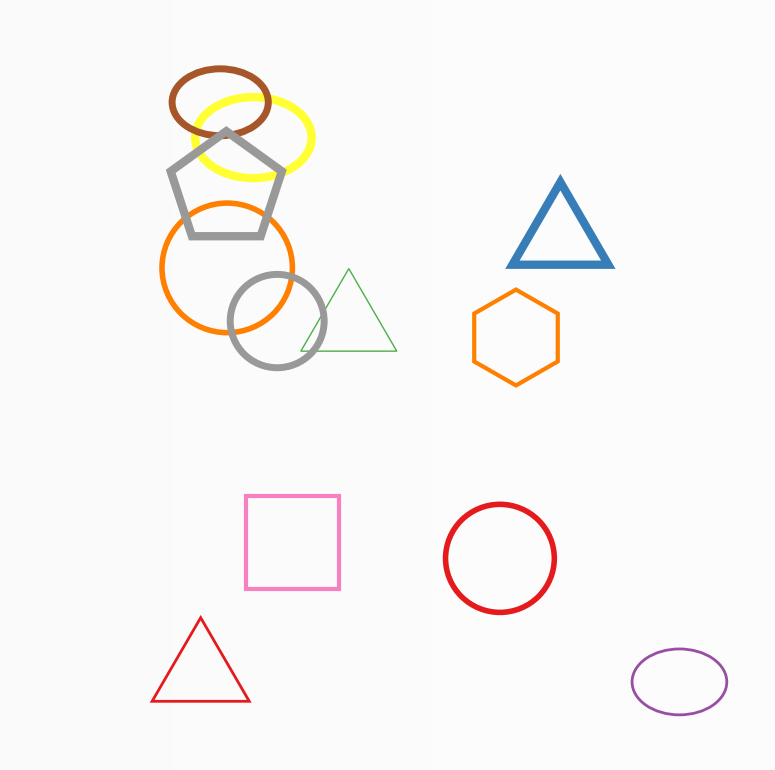[{"shape": "circle", "thickness": 2, "radius": 0.35, "center": [0.645, 0.275]}, {"shape": "triangle", "thickness": 1, "radius": 0.36, "center": [0.259, 0.125]}, {"shape": "triangle", "thickness": 3, "radius": 0.36, "center": [0.723, 0.692]}, {"shape": "triangle", "thickness": 0.5, "radius": 0.36, "center": [0.45, 0.58]}, {"shape": "oval", "thickness": 1, "radius": 0.31, "center": [0.877, 0.114]}, {"shape": "circle", "thickness": 2, "radius": 0.42, "center": [0.293, 0.652]}, {"shape": "hexagon", "thickness": 1.5, "radius": 0.31, "center": [0.666, 0.562]}, {"shape": "oval", "thickness": 3, "radius": 0.38, "center": [0.327, 0.821]}, {"shape": "oval", "thickness": 2.5, "radius": 0.31, "center": [0.284, 0.867]}, {"shape": "square", "thickness": 1.5, "radius": 0.3, "center": [0.377, 0.295]}, {"shape": "circle", "thickness": 2.5, "radius": 0.3, "center": [0.358, 0.583]}, {"shape": "pentagon", "thickness": 3, "radius": 0.38, "center": [0.292, 0.754]}]